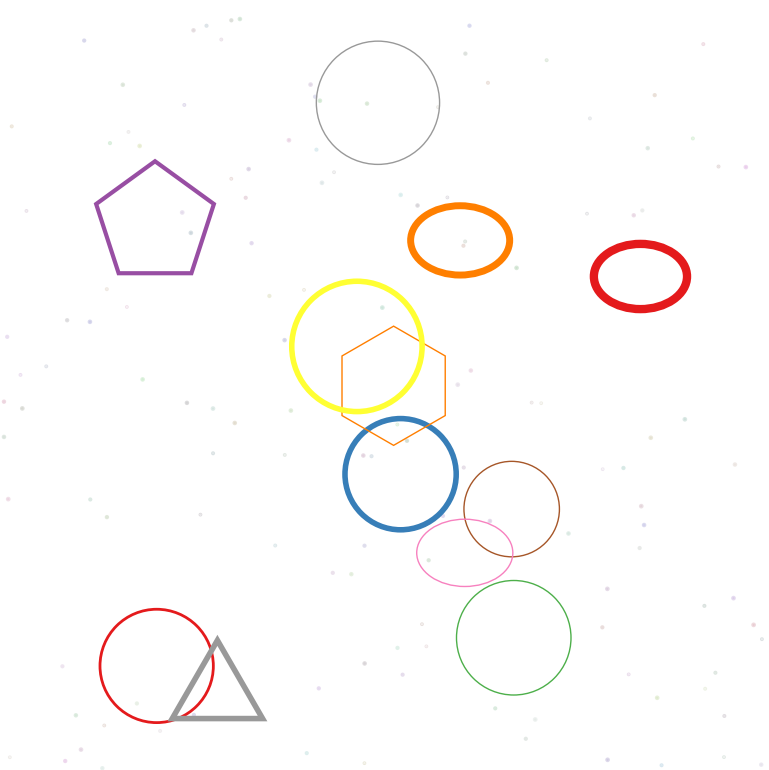[{"shape": "oval", "thickness": 3, "radius": 0.3, "center": [0.832, 0.641]}, {"shape": "circle", "thickness": 1, "radius": 0.37, "center": [0.203, 0.135]}, {"shape": "circle", "thickness": 2, "radius": 0.36, "center": [0.52, 0.384]}, {"shape": "circle", "thickness": 0.5, "radius": 0.37, "center": [0.667, 0.172]}, {"shape": "pentagon", "thickness": 1.5, "radius": 0.4, "center": [0.201, 0.71]}, {"shape": "hexagon", "thickness": 0.5, "radius": 0.39, "center": [0.511, 0.499]}, {"shape": "oval", "thickness": 2.5, "radius": 0.32, "center": [0.598, 0.688]}, {"shape": "circle", "thickness": 2, "radius": 0.42, "center": [0.464, 0.55]}, {"shape": "circle", "thickness": 0.5, "radius": 0.31, "center": [0.665, 0.339]}, {"shape": "oval", "thickness": 0.5, "radius": 0.31, "center": [0.604, 0.282]}, {"shape": "triangle", "thickness": 2, "radius": 0.34, "center": [0.282, 0.101]}, {"shape": "circle", "thickness": 0.5, "radius": 0.4, "center": [0.491, 0.867]}]